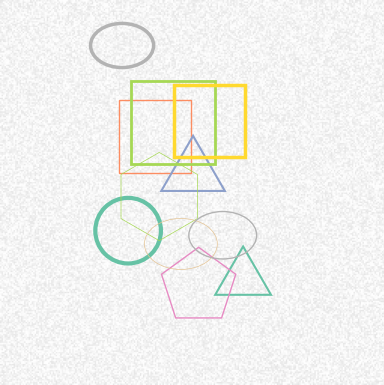[{"shape": "triangle", "thickness": 1.5, "radius": 0.42, "center": [0.631, 0.276]}, {"shape": "circle", "thickness": 3, "radius": 0.43, "center": [0.333, 0.401]}, {"shape": "square", "thickness": 1, "radius": 0.47, "center": [0.403, 0.645]}, {"shape": "triangle", "thickness": 1.5, "radius": 0.48, "center": [0.501, 0.552]}, {"shape": "pentagon", "thickness": 1, "radius": 0.51, "center": [0.516, 0.256]}, {"shape": "square", "thickness": 2, "radius": 0.54, "center": [0.449, 0.682]}, {"shape": "hexagon", "thickness": 0.5, "radius": 0.57, "center": [0.414, 0.49]}, {"shape": "square", "thickness": 2.5, "radius": 0.46, "center": [0.544, 0.686]}, {"shape": "oval", "thickness": 0.5, "radius": 0.47, "center": [0.47, 0.366]}, {"shape": "oval", "thickness": 1, "radius": 0.44, "center": [0.579, 0.389]}, {"shape": "oval", "thickness": 2.5, "radius": 0.41, "center": [0.317, 0.882]}]